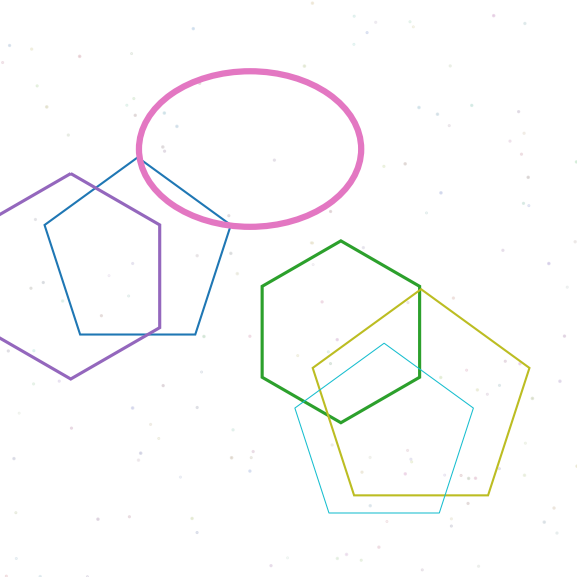[{"shape": "pentagon", "thickness": 1, "radius": 0.85, "center": [0.238, 0.557]}, {"shape": "hexagon", "thickness": 1.5, "radius": 0.79, "center": [0.59, 0.425]}, {"shape": "hexagon", "thickness": 1.5, "radius": 0.89, "center": [0.122, 0.521]}, {"shape": "oval", "thickness": 3, "radius": 0.96, "center": [0.433, 0.741]}, {"shape": "pentagon", "thickness": 1, "radius": 0.99, "center": [0.729, 0.301]}, {"shape": "pentagon", "thickness": 0.5, "radius": 0.81, "center": [0.665, 0.242]}]